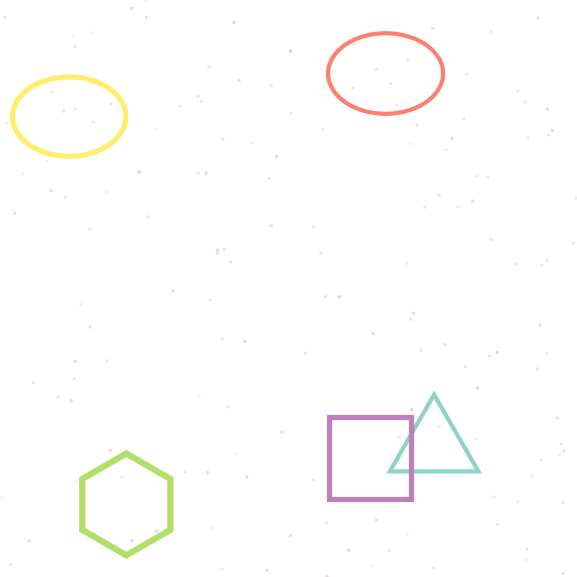[{"shape": "triangle", "thickness": 2, "radius": 0.44, "center": [0.752, 0.227]}, {"shape": "oval", "thickness": 2, "radius": 0.5, "center": [0.668, 0.872]}, {"shape": "hexagon", "thickness": 3, "radius": 0.44, "center": [0.219, 0.126]}, {"shape": "square", "thickness": 2.5, "radius": 0.35, "center": [0.64, 0.206]}, {"shape": "oval", "thickness": 2.5, "radius": 0.49, "center": [0.12, 0.797]}]